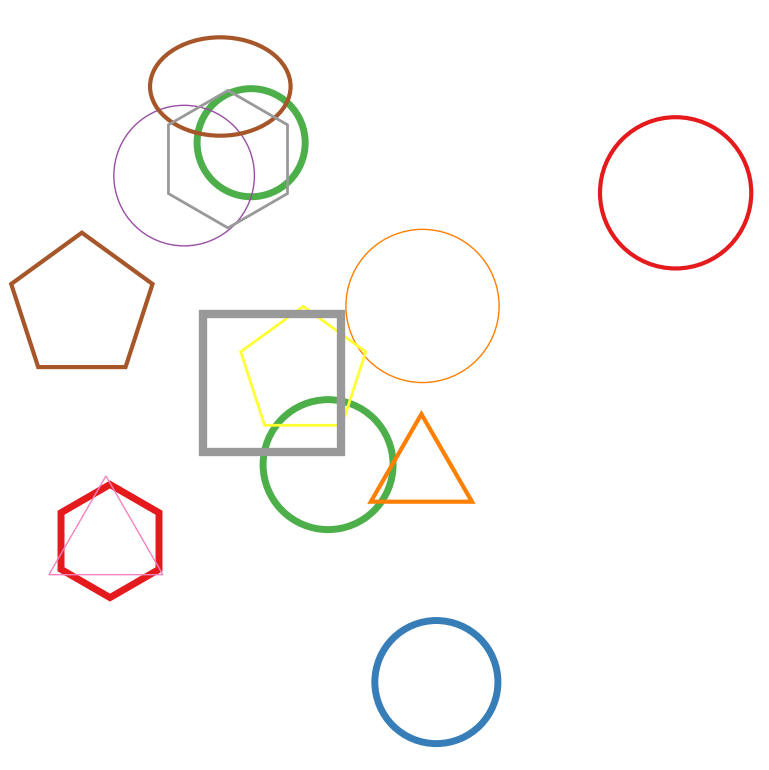[{"shape": "circle", "thickness": 1.5, "radius": 0.49, "center": [0.877, 0.75]}, {"shape": "hexagon", "thickness": 2.5, "radius": 0.37, "center": [0.143, 0.297]}, {"shape": "circle", "thickness": 2.5, "radius": 0.4, "center": [0.567, 0.114]}, {"shape": "circle", "thickness": 2.5, "radius": 0.35, "center": [0.326, 0.815]}, {"shape": "circle", "thickness": 2.5, "radius": 0.42, "center": [0.426, 0.397]}, {"shape": "circle", "thickness": 0.5, "radius": 0.46, "center": [0.239, 0.772]}, {"shape": "triangle", "thickness": 1.5, "radius": 0.38, "center": [0.547, 0.386]}, {"shape": "circle", "thickness": 0.5, "radius": 0.5, "center": [0.549, 0.603]}, {"shape": "pentagon", "thickness": 1, "radius": 0.43, "center": [0.394, 0.517]}, {"shape": "oval", "thickness": 1.5, "radius": 0.46, "center": [0.286, 0.888]}, {"shape": "pentagon", "thickness": 1.5, "radius": 0.48, "center": [0.106, 0.601]}, {"shape": "triangle", "thickness": 0.5, "radius": 0.43, "center": [0.138, 0.296]}, {"shape": "hexagon", "thickness": 1, "radius": 0.45, "center": [0.296, 0.793]}, {"shape": "square", "thickness": 3, "radius": 0.45, "center": [0.354, 0.503]}]